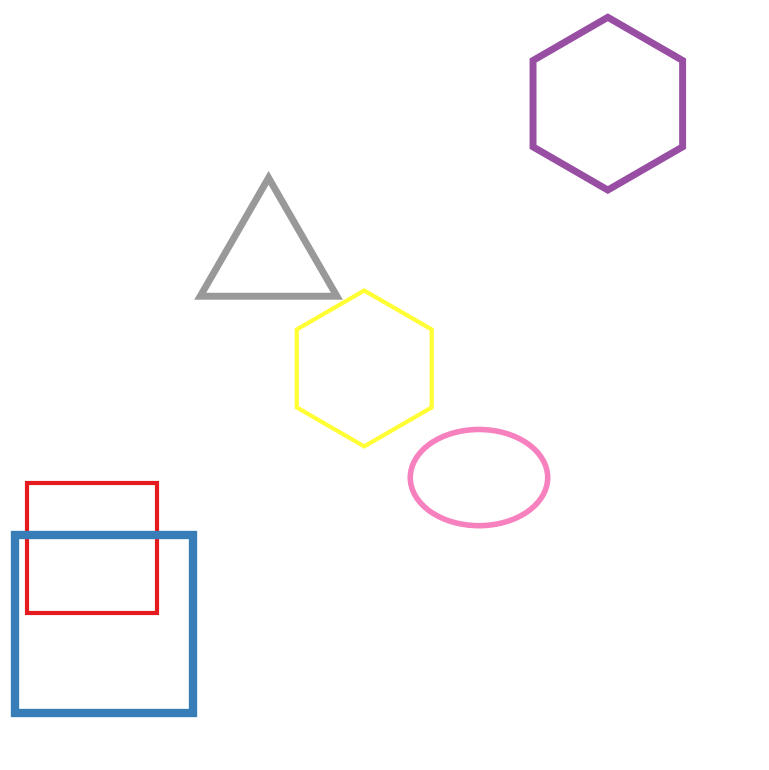[{"shape": "square", "thickness": 1.5, "radius": 0.42, "center": [0.119, 0.288]}, {"shape": "square", "thickness": 3, "radius": 0.58, "center": [0.135, 0.189]}, {"shape": "hexagon", "thickness": 2.5, "radius": 0.56, "center": [0.789, 0.865]}, {"shape": "hexagon", "thickness": 1.5, "radius": 0.51, "center": [0.473, 0.521]}, {"shape": "oval", "thickness": 2, "radius": 0.45, "center": [0.622, 0.38]}, {"shape": "triangle", "thickness": 2.5, "radius": 0.51, "center": [0.349, 0.667]}]